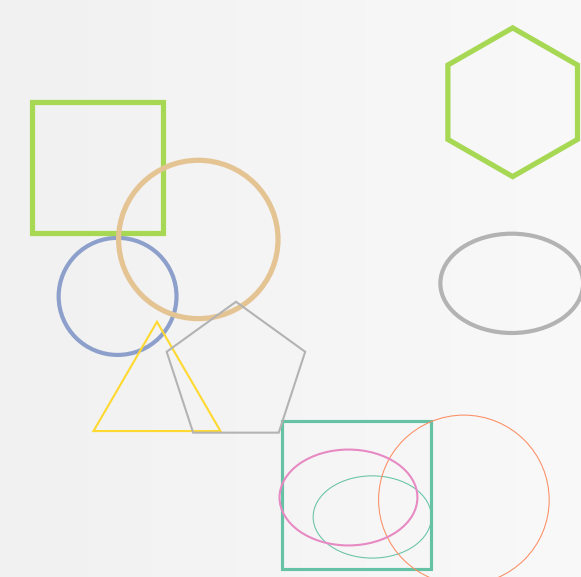[{"shape": "oval", "thickness": 0.5, "radius": 0.51, "center": [0.64, 0.104]}, {"shape": "square", "thickness": 1.5, "radius": 0.64, "center": [0.613, 0.142]}, {"shape": "circle", "thickness": 0.5, "radius": 0.73, "center": [0.798, 0.134]}, {"shape": "circle", "thickness": 2, "radius": 0.51, "center": [0.202, 0.486]}, {"shape": "oval", "thickness": 1, "radius": 0.59, "center": [0.6, 0.138]}, {"shape": "hexagon", "thickness": 2.5, "radius": 0.64, "center": [0.882, 0.822]}, {"shape": "square", "thickness": 2.5, "radius": 0.57, "center": [0.168, 0.709]}, {"shape": "triangle", "thickness": 1, "radius": 0.63, "center": [0.27, 0.316]}, {"shape": "circle", "thickness": 2.5, "radius": 0.69, "center": [0.341, 0.584]}, {"shape": "oval", "thickness": 2, "radius": 0.61, "center": [0.88, 0.509]}, {"shape": "pentagon", "thickness": 1, "radius": 0.63, "center": [0.406, 0.351]}]